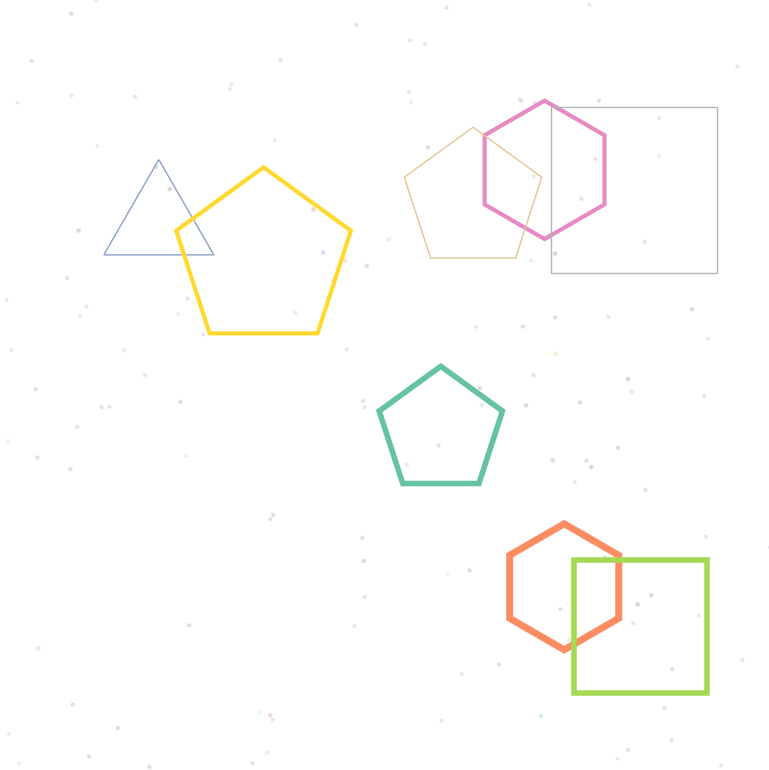[{"shape": "pentagon", "thickness": 2, "radius": 0.42, "center": [0.573, 0.44]}, {"shape": "hexagon", "thickness": 2.5, "radius": 0.41, "center": [0.733, 0.238]}, {"shape": "triangle", "thickness": 0.5, "radius": 0.41, "center": [0.206, 0.71]}, {"shape": "hexagon", "thickness": 1.5, "radius": 0.45, "center": [0.707, 0.779]}, {"shape": "square", "thickness": 2, "radius": 0.43, "center": [0.832, 0.186]}, {"shape": "pentagon", "thickness": 1.5, "radius": 0.6, "center": [0.342, 0.664]}, {"shape": "pentagon", "thickness": 0.5, "radius": 0.47, "center": [0.614, 0.741]}, {"shape": "square", "thickness": 0.5, "radius": 0.54, "center": [0.823, 0.753]}]